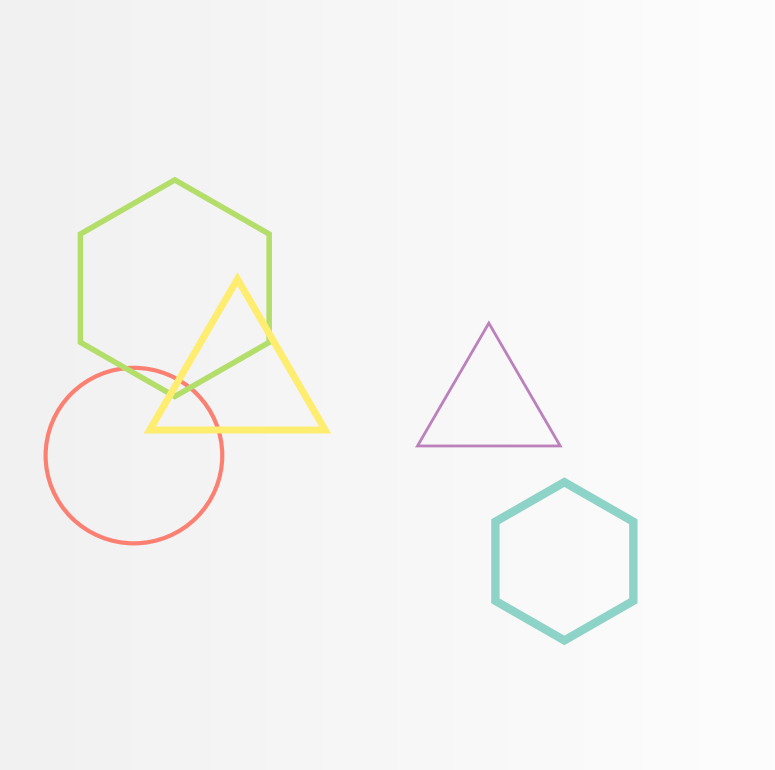[{"shape": "hexagon", "thickness": 3, "radius": 0.51, "center": [0.728, 0.271]}, {"shape": "circle", "thickness": 1.5, "radius": 0.57, "center": [0.173, 0.408]}, {"shape": "hexagon", "thickness": 2, "radius": 0.7, "center": [0.226, 0.626]}, {"shape": "triangle", "thickness": 1, "radius": 0.53, "center": [0.631, 0.474]}, {"shape": "triangle", "thickness": 2.5, "radius": 0.65, "center": [0.306, 0.507]}]